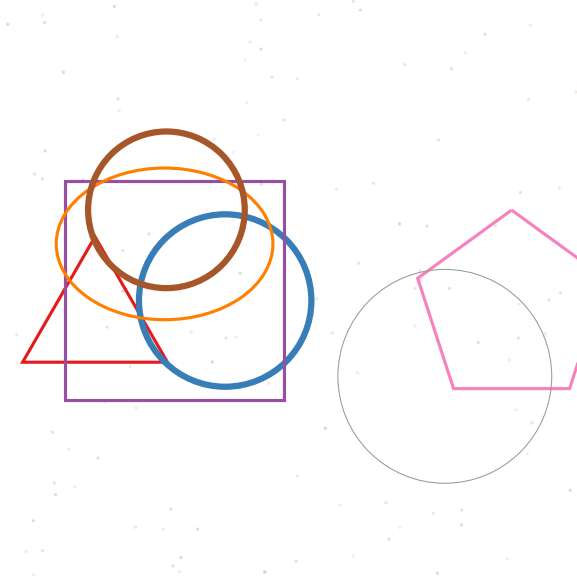[{"shape": "triangle", "thickness": 1.5, "radius": 0.72, "center": [0.165, 0.444]}, {"shape": "circle", "thickness": 3, "radius": 0.75, "center": [0.39, 0.479]}, {"shape": "square", "thickness": 1.5, "radius": 0.95, "center": [0.302, 0.496]}, {"shape": "oval", "thickness": 1.5, "radius": 0.94, "center": [0.285, 0.577]}, {"shape": "circle", "thickness": 3, "radius": 0.68, "center": [0.288, 0.636]}, {"shape": "pentagon", "thickness": 1.5, "radius": 0.85, "center": [0.886, 0.464]}, {"shape": "circle", "thickness": 0.5, "radius": 0.93, "center": [0.77, 0.347]}]